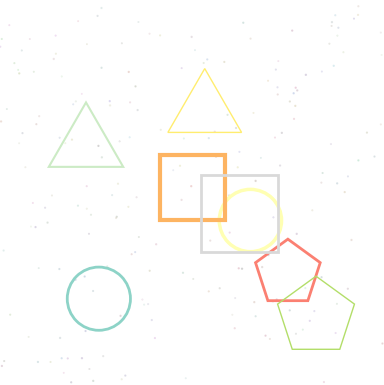[{"shape": "circle", "thickness": 2, "radius": 0.41, "center": [0.257, 0.224]}, {"shape": "circle", "thickness": 2.5, "radius": 0.4, "center": [0.65, 0.427]}, {"shape": "pentagon", "thickness": 2, "radius": 0.44, "center": [0.748, 0.29]}, {"shape": "square", "thickness": 3, "radius": 0.42, "center": [0.499, 0.514]}, {"shape": "pentagon", "thickness": 1, "radius": 0.52, "center": [0.821, 0.178]}, {"shape": "square", "thickness": 2, "radius": 0.5, "center": [0.622, 0.445]}, {"shape": "triangle", "thickness": 1.5, "radius": 0.56, "center": [0.223, 0.622]}, {"shape": "triangle", "thickness": 1, "radius": 0.55, "center": [0.532, 0.711]}]